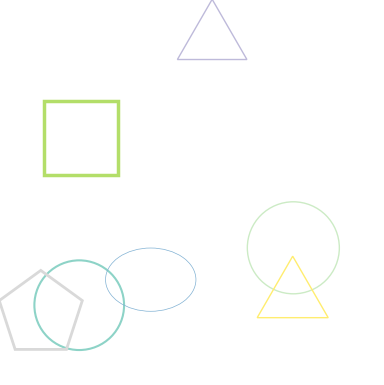[{"shape": "circle", "thickness": 1.5, "radius": 0.58, "center": [0.206, 0.207]}, {"shape": "triangle", "thickness": 1, "radius": 0.52, "center": [0.551, 0.898]}, {"shape": "oval", "thickness": 0.5, "radius": 0.59, "center": [0.392, 0.274]}, {"shape": "square", "thickness": 2.5, "radius": 0.48, "center": [0.21, 0.642]}, {"shape": "pentagon", "thickness": 2, "radius": 0.57, "center": [0.106, 0.184]}, {"shape": "circle", "thickness": 1, "radius": 0.6, "center": [0.762, 0.356]}, {"shape": "triangle", "thickness": 1, "radius": 0.53, "center": [0.76, 0.228]}]